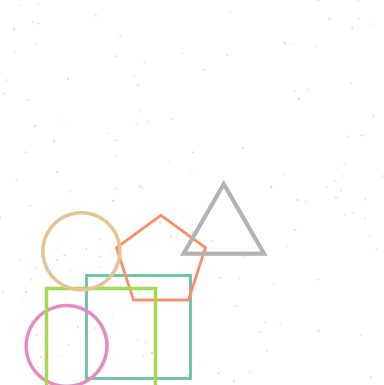[{"shape": "square", "thickness": 2, "radius": 0.67, "center": [0.359, 0.152]}, {"shape": "pentagon", "thickness": 2, "radius": 0.61, "center": [0.418, 0.319]}, {"shape": "circle", "thickness": 2.5, "radius": 0.52, "center": [0.173, 0.101]}, {"shape": "square", "thickness": 2.5, "radius": 0.71, "center": [0.261, 0.109]}, {"shape": "circle", "thickness": 2.5, "radius": 0.5, "center": [0.211, 0.347]}, {"shape": "triangle", "thickness": 3, "radius": 0.6, "center": [0.581, 0.401]}]